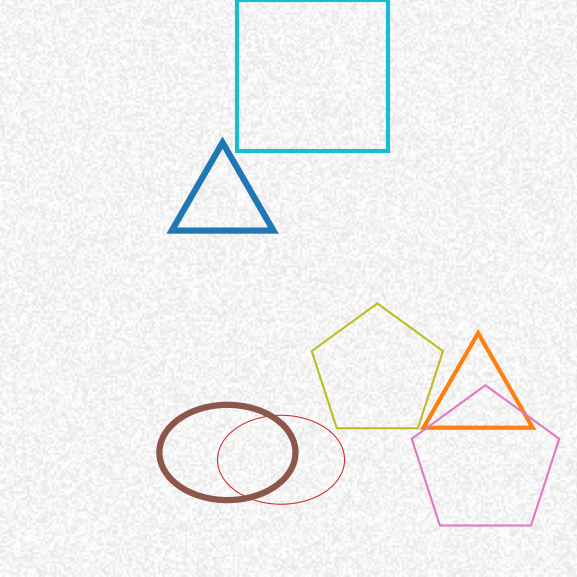[{"shape": "triangle", "thickness": 3, "radius": 0.51, "center": [0.385, 0.651]}, {"shape": "triangle", "thickness": 2, "radius": 0.55, "center": [0.828, 0.313]}, {"shape": "oval", "thickness": 0.5, "radius": 0.55, "center": [0.487, 0.203]}, {"shape": "oval", "thickness": 3, "radius": 0.59, "center": [0.394, 0.216]}, {"shape": "pentagon", "thickness": 1, "radius": 0.67, "center": [0.841, 0.198]}, {"shape": "pentagon", "thickness": 1, "radius": 0.6, "center": [0.653, 0.354]}, {"shape": "square", "thickness": 2, "radius": 0.65, "center": [0.541, 0.869]}]